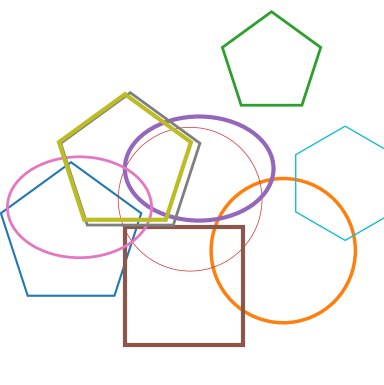[{"shape": "pentagon", "thickness": 1.5, "radius": 0.96, "center": [0.185, 0.387]}, {"shape": "circle", "thickness": 2.5, "radius": 0.94, "center": [0.736, 0.349]}, {"shape": "pentagon", "thickness": 2, "radius": 0.67, "center": [0.705, 0.835]}, {"shape": "circle", "thickness": 0.5, "radius": 0.93, "center": [0.494, 0.483]}, {"shape": "oval", "thickness": 3, "radius": 0.97, "center": [0.517, 0.562]}, {"shape": "square", "thickness": 3, "radius": 0.77, "center": [0.478, 0.257]}, {"shape": "oval", "thickness": 2, "radius": 0.94, "center": [0.206, 0.462]}, {"shape": "pentagon", "thickness": 2, "radius": 0.95, "center": [0.338, 0.569]}, {"shape": "pentagon", "thickness": 3, "radius": 0.9, "center": [0.325, 0.575]}, {"shape": "hexagon", "thickness": 1, "radius": 0.74, "center": [0.897, 0.524]}]